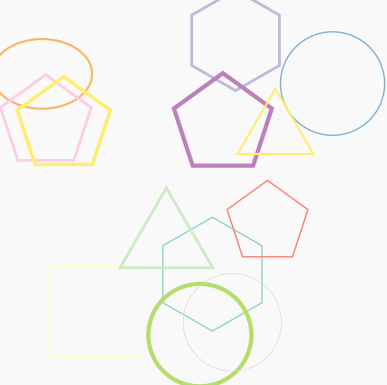[{"shape": "hexagon", "thickness": 1, "radius": 0.74, "center": [0.548, 0.288]}, {"shape": "square", "thickness": 0.5, "radius": 0.59, "center": [0.247, 0.193]}, {"shape": "hexagon", "thickness": 2, "radius": 0.65, "center": [0.608, 0.895]}, {"shape": "pentagon", "thickness": 1, "radius": 0.55, "center": [0.69, 0.422]}, {"shape": "circle", "thickness": 1, "radius": 0.67, "center": [0.858, 0.783]}, {"shape": "oval", "thickness": 1.5, "radius": 0.65, "center": [0.108, 0.808]}, {"shape": "circle", "thickness": 3, "radius": 0.66, "center": [0.516, 0.13]}, {"shape": "pentagon", "thickness": 2, "radius": 0.62, "center": [0.118, 0.683]}, {"shape": "circle", "thickness": 0.5, "radius": 0.63, "center": [0.6, 0.163]}, {"shape": "pentagon", "thickness": 3, "radius": 0.66, "center": [0.575, 0.677]}, {"shape": "triangle", "thickness": 2, "radius": 0.69, "center": [0.429, 0.374]}, {"shape": "triangle", "thickness": 1.5, "radius": 0.56, "center": [0.711, 0.657]}, {"shape": "pentagon", "thickness": 2.5, "radius": 0.63, "center": [0.165, 0.675]}]